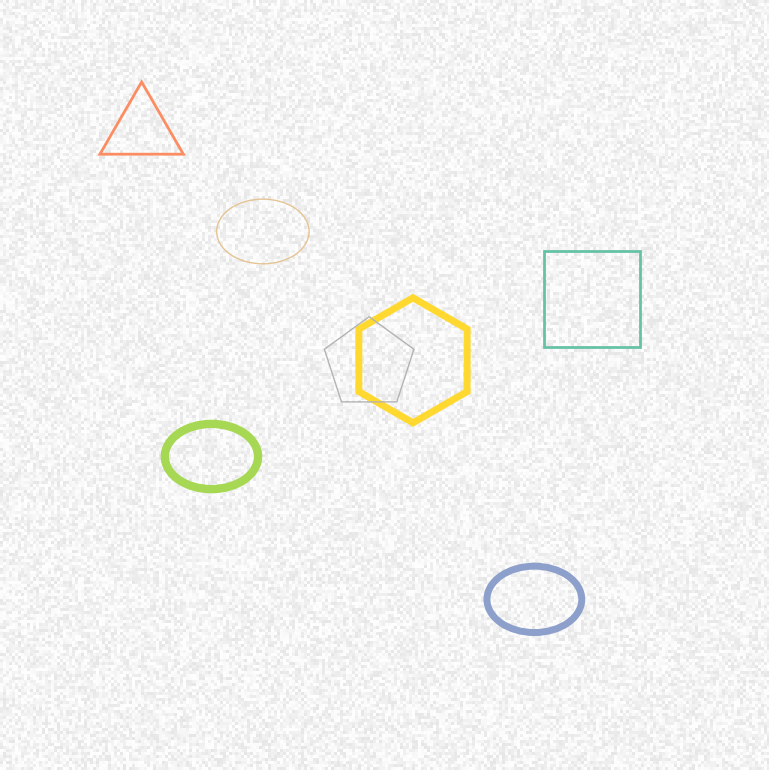[{"shape": "square", "thickness": 1, "radius": 0.31, "center": [0.768, 0.612]}, {"shape": "triangle", "thickness": 1, "radius": 0.31, "center": [0.184, 0.831]}, {"shape": "oval", "thickness": 2.5, "radius": 0.31, "center": [0.694, 0.222]}, {"shape": "oval", "thickness": 3, "radius": 0.3, "center": [0.275, 0.407]}, {"shape": "hexagon", "thickness": 2.5, "radius": 0.41, "center": [0.536, 0.532]}, {"shape": "oval", "thickness": 0.5, "radius": 0.3, "center": [0.341, 0.699]}, {"shape": "pentagon", "thickness": 0.5, "radius": 0.31, "center": [0.479, 0.528]}]